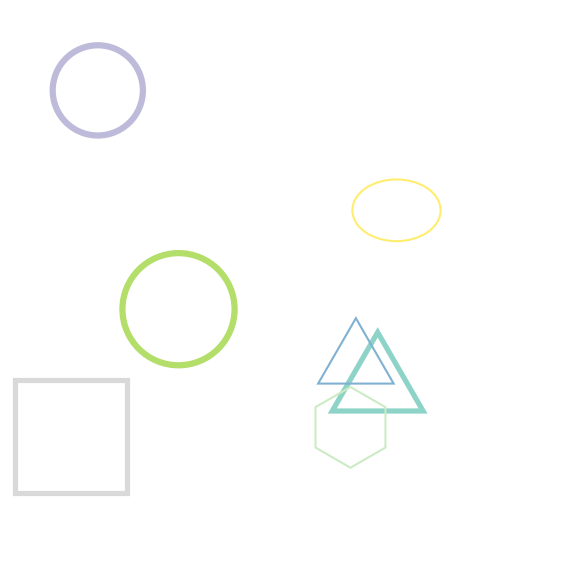[{"shape": "triangle", "thickness": 2.5, "radius": 0.45, "center": [0.654, 0.333]}, {"shape": "circle", "thickness": 3, "radius": 0.39, "center": [0.169, 0.843]}, {"shape": "triangle", "thickness": 1, "radius": 0.38, "center": [0.616, 0.373]}, {"shape": "circle", "thickness": 3, "radius": 0.49, "center": [0.309, 0.464]}, {"shape": "square", "thickness": 2.5, "radius": 0.49, "center": [0.123, 0.243]}, {"shape": "hexagon", "thickness": 1, "radius": 0.35, "center": [0.607, 0.259]}, {"shape": "oval", "thickness": 1, "radius": 0.38, "center": [0.687, 0.635]}]